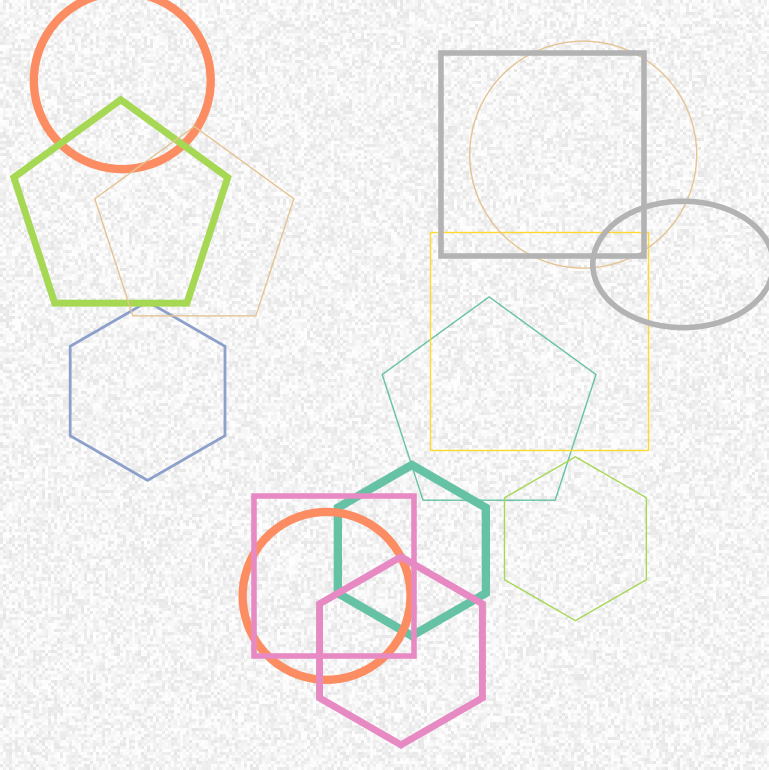[{"shape": "hexagon", "thickness": 3, "radius": 0.55, "center": [0.535, 0.285]}, {"shape": "pentagon", "thickness": 0.5, "radius": 0.73, "center": [0.635, 0.468]}, {"shape": "circle", "thickness": 3, "radius": 0.55, "center": [0.424, 0.226]}, {"shape": "circle", "thickness": 3, "radius": 0.57, "center": [0.159, 0.895]}, {"shape": "hexagon", "thickness": 1, "radius": 0.58, "center": [0.192, 0.492]}, {"shape": "hexagon", "thickness": 2.5, "radius": 0.61, "center": [0.521, 0.155]}, {"shape": "square", "thickness": 2, "radius": 0.52, "center": [0.434, 0.252]}, {"shape": "pentagon", "thickness": 2.5, "radius": 0.73, "center": [0.157, 0.724]}, {"shape": "hexagon", "thickness": 0.5, "radius": 0.53, "center": [0.747, 0.3]}, {"shape": "square", "thickness": 0.5, "radius": 0.71, "center": [0.7, 0.557]}, {"shape": "pentagon", "thickness": 0.5, "radius": 0.68, "center": [0.252, 0.7]}, {"shape": "circle", "thickness": 0.5, "radius": 0.74, "center": [0.757, 0.799]}, {"shape": "oval", "thickness": 2, "radius": 0.59, "center": [0.887, 0.657]}, {"shape": "square", "thickness": 2, "radius": 0.66, "center": [0.705, 0.799]}]